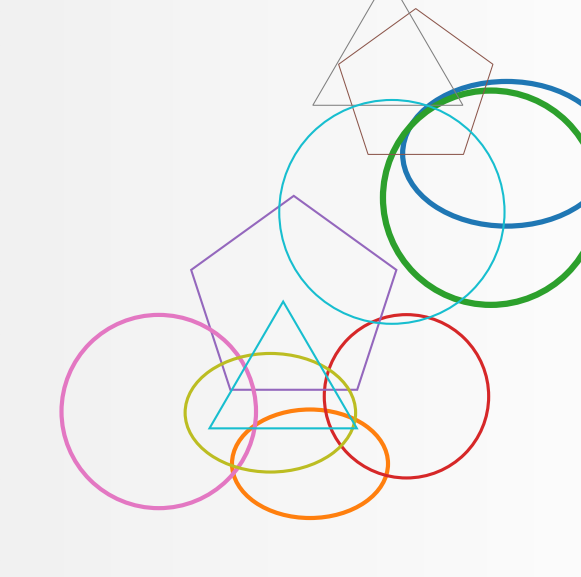[{"shape": "oval", "thickness": 2.5, "radius": 0.89, "center": [0.872, 0.733]}, {"shape": "oval", "thickness": 2, "radius": 0.67, "center": [0.533, 0.196]}, {"shape": "circle", "thickness": 3, "radius": 0.93, "center": [0.844, 0.657]}, {"shape": "circle", "thickness": 1.5, "radius": 0.71, "center": [0.699, 0.313]}, {"shape": "pentagon", "thickness": 1, "radius": 0.93, "center": [0.505, 0.474]}, {"shape": "pentagon", "thickness": 0.5, "radius": 0.7, "center": [0.715, 0.845]}, {"shape": "circle", "thickness": 2, "radius": 0.84, "center": [0.273, 0.287]}, {"shape": "triangle", "thickness": 0.5, "radius": 0.75, "center": [0.667, 0.891]}, {"shape": "oval", "thickness": 1.5, "radius": 0.73, "center": [0.465, 0.284]}, {"shape": "triangle", "thickness": 1, "radius": 0.73, "center": [0.487, 0.331]}, {"shape": "circle", "thickness": 1, "radius": 0.97, "center": [0.674, 0.632]}]